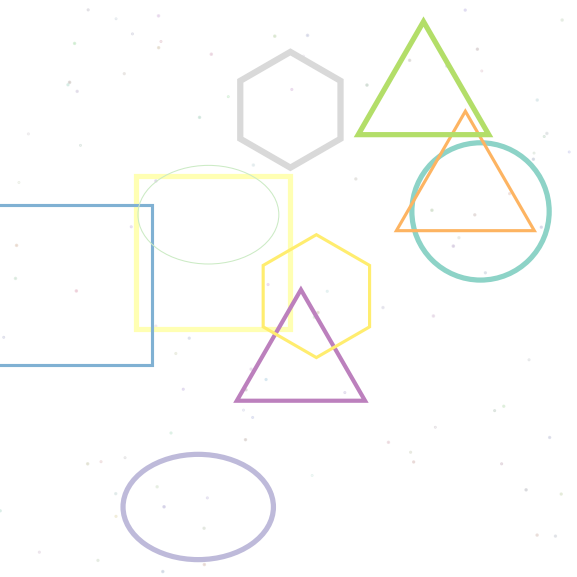[{"shape": "circle", "thickness": 2.5, "radius": 0.59, "center": [0.832, 0.633]}, {"shape": "square", "thickness": 2.5, "radius": 0.67, "center": [0.369, 0.562]}, {"shape": "oval", "thickness": 2.5, "radius": 0.65, "center": [0.343, 0.121]}, {"shape": "square", "thickness": 1.5, "radius": 0.69, "center": [0.125, 0.506]}, {"shape": "triangle", "thickness": 1.5, "radius": 0.69, "center": [0.806, 0.669]}, {"shape": "triangle", "thickness": 2.5, "radius": 0.65, "center": [0.733, 0.831]}, {"shape": "hexagon", "thickness": 3, "radius": 0.5, "center": [0.503, 0.809]}, {"shape": "triangle", "thickness": 2, "radius": 0.64, "center": [0.521, 0.369]}, {"shape": "oval", "thickness": 0.5, "radius": 0.61, "center": [0.361, 0.627]}, {"shape": "hexagon", "thickness": 1.5, "radius": 0.53, "center": [0.548, 0.486]}]